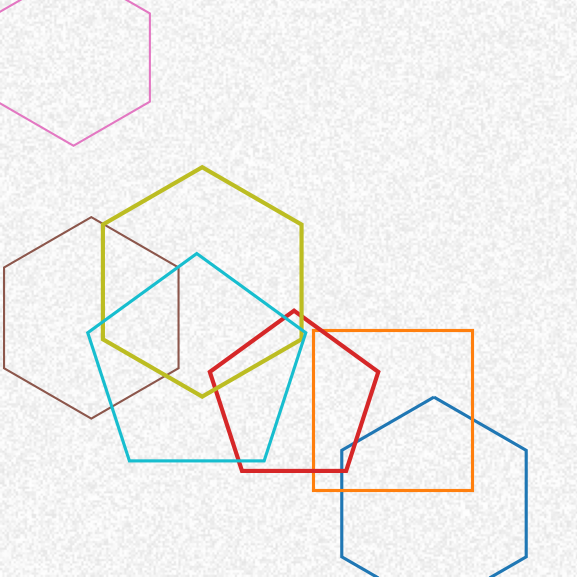[{"shape": "hexagon", "thickness": 1.5, "radius": 0.92, "center": [0.752, 0.127]}, {"shape": "square", "thickness": 1.5, "radius": 0.69, "center": [0.68, 0.289]}, {"shape": "pentagon", "thickness": 2, "radius": 0.77, "center": [0.509, 0.308]}, {"shape": "hexagon", "thickness": 1, "radius": 0.87, "center": [0.158, 0.449]}, {"shape": "hexagon", "thickness": 1, "radius": 0.76, "center": [0.127, 0.9]}, {"shape": "hexagon", "thickness": 2, "radius": 0.99, "center": [0.35, 0.511]}, {"shape": "pentagon", "thickness": 1.5, "radius": 0.99, "center": [0.341, 0.362]}]